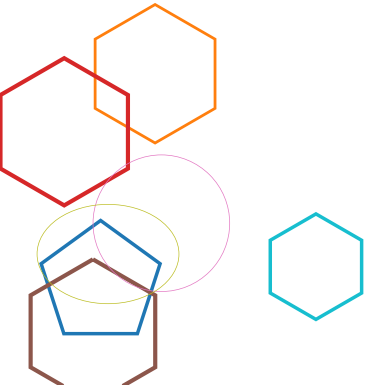[{"shape": "pentagon", "thickness": 2.5, "radius": 0.81, "center": [0.261, 0.265]}, {"shape": "hexagon", "thickness": 2, "radius": 0.9, "center": [0.403, 0.808]}, {"shape": "hexagon", "thickness": 3, "radius": 0.96, "center": [0.167, 0.658]}, {"shape": "hexagon", "thickness": 3, "radius": 0.93, "center": [0.241, 0.139]}, {"shape": "circle", "thickness": 0.5, "radius": 0.89, "center": [0.419, 0.42]}, {"shape": "oval", "thickness": 0.5, "radius": 0.92, "center": [0.281, 0.34]}, {"shape": "hexagon", "thickness": 2.5, "radius": 0.68, "center": [0.821, 0.307]}]